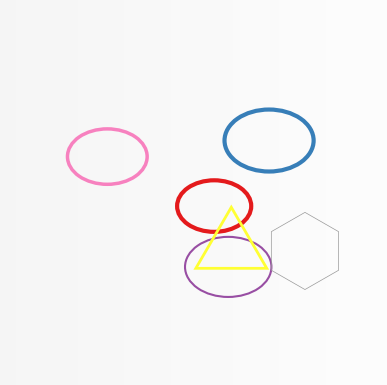[{"shape": "oval", "thickness": 3, "radius": 0.48, "center": [0.553, 0.465]}, {"shape": "oval", "thickness": 3, "radius": 0.57, "center": [0.694, 0.635]}, {"shape": "oval", "thickness": 1.5, "radius": 0.56, "center": [0.589, 0.307]}, {"shape": "triangle", "thickness": 2, "radius": 0.53, "center": [0.597, 0.356]}, {"shape": "oval", "thickness": 2.5, "radius": 0.51, "center": [0.277, 0.593]}, {"shape": "hexagon", "thickness": 0.5, "radius": 0.5, "center": [0.787, 0.348]}]